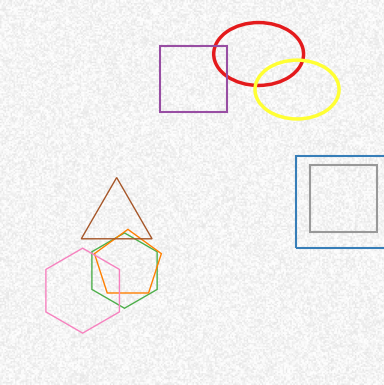[{"shape": "oval", "thickness": 2.5, "radius": 0.58, "center": [0.672, 0.86]}, {"shape": "square", "thickness": 1.5, "radius": 0.6, "center": [0.888, 0.475]}, {"shape": "hexagon", "thickness": 1, "radius": 0.49, "center": [0.323, 0.297]}, {"shape": "square", "thickness": 1.5, "radius": 0.43, "center": [0.503, 0.794]}, {"shape": "pentagon", "thickness": 1, "radius": 0.46, "center": [0.332, 0.313]}, {"shape": "oval", "thickness": 2.5, "radius": 0.55, "center": [0.772, 0.767]}, {"shape": "triangle", "thickness": 1, "radius": 0.53, "center": [0.303, 0.433]}, {"shape": "hexagon", "thickness": 1, "radius": 0.55, "center": [0.215, 0.245]}, {"shape": "square", "thickness": 1.5, "radius": 0.43, "center": [0.892, 0.485]}]